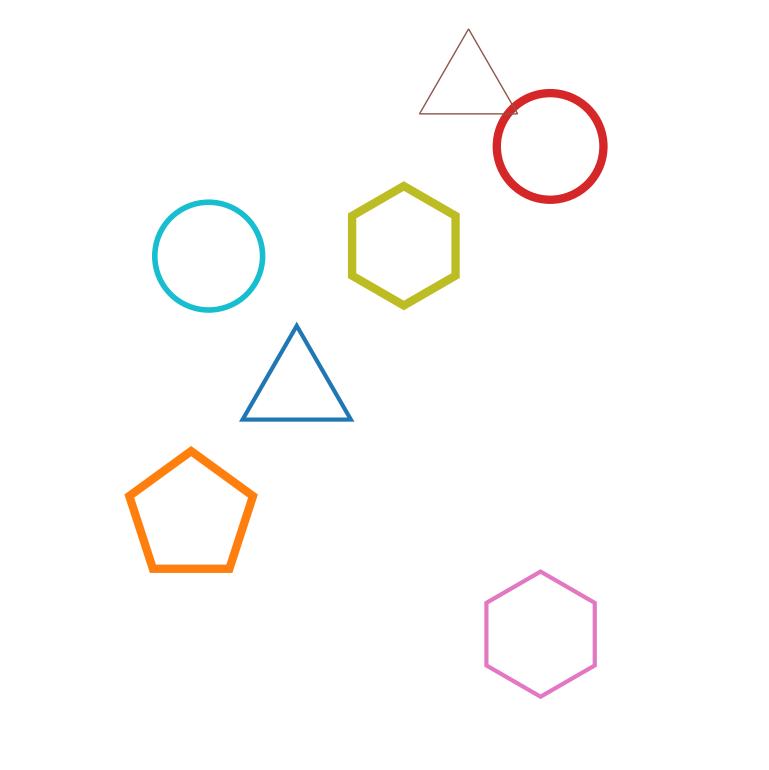[{"shape": "triangle", "thickness": 1.5, "radius": 0.41, "center": [0.385, 0.496]}, {"shape": "pentagon", "thickness": 3, "radius": 0.42, "center": [0.248, 0.33]}, {"shape": "circle", "thickness": 3, "radius": 0.35, "center": [0.714, 0.81]}, {"shape": "triangle", "thickness": 0.5, "radius": 0.37, "center": [0.609, 0.889]}, {"shape": "hexagon", "thickness": 1.5, "radius": 0.41, "center": [0.702, 0.176]}, {"shape": "hexagon", "thickness": 3, "radius": 0.39, "center": [0.524, 0.681]}, {"shape": "circle", "thickness": 2, "radius": 0.35, "center": [0.271, 0.667]}]